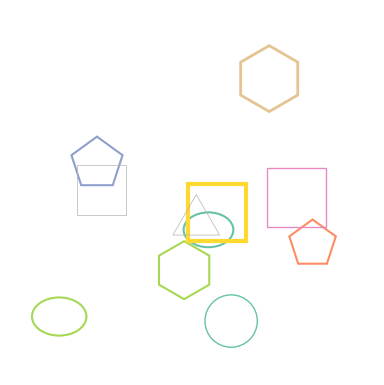[{"shape": "circle", "thickness": 1, "radius": 0.34, "center": [0.6, 0.166]}, {"shape": "oval", "thickness": 1.5, "radius": 0.32, "center": [0.542, 0.403]}, {"shape": "pentagon", "thickness": 1.5, "radius": 0.32, "center": [0.812, 0.366]}, {"shape": "pentagon", "thickness": 1.5, "radius": 0.35, "center": [0.252, 0.575]}, {"shape": "square", "thickness": 1, "radius": 0.38, "center": [0.769, 0.486]}, {"shape": "oval", "thickness": 1.5, "radius": 0.35, "center": [0.154, 0.178]}, {"shape": "hexagon", "thickness": 1.5, "radius": 0.38, "center": [0.478, 0.298]}, {"shape": "square", "thickness": 3, "radius": 0.37, "center": [0.564, 0.448]}, {"shape": "hexagon", "thickness": 2, "radius": 0.43, "center": [0.699, 0.796]}, {"shape": "triangle", "thickness": 0.5, "radius": 0.35, "center": [0.51, 0.425]}, {"shape": "square", "thickness": 0.5, "radius": 0.32, "center": [0.263, 0.506]}]